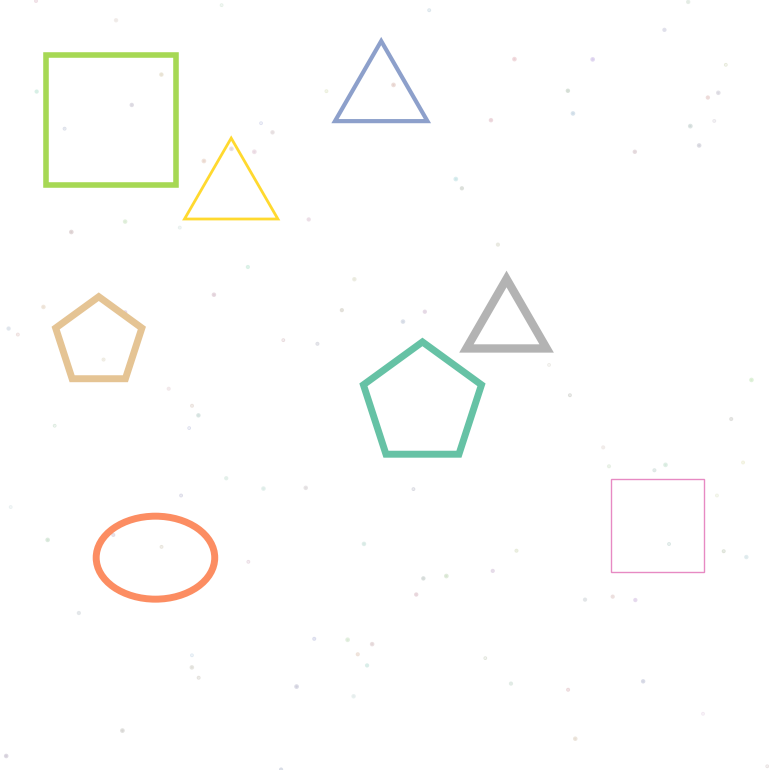[{"shape": "pentagon", "thickness": 2.5, "radius": 0.4, "center": [0.549, 0.475]}, {"shape": "oval", "thickness": 2.5, "radius": 0.38, "center": [0.202, 0.276]}, {"shape": "triangle", "thickness": 1.5, "radius": 0.35, "center": [0.495, 0.877]}, {"shape": "square", "thickness": 0.5, "radius": 0.3, "center": [0.854, 0.317]}, {"shape": "square", "thickness": 2, "radius": 0.42, "center": [0.144, 0.844]}, {"shape": "triangle", "thickness": 1, "radius": 0.35, "center": [0.3, 0.751]}, {"shape": "pentagon", "thickness": 2.5, "radius": 0.29, "center": [0.128, 0.556]}, {"shape": "triangle", "thickness": 3, "radius": 0.3, "center": [0.658, 0.578]}]